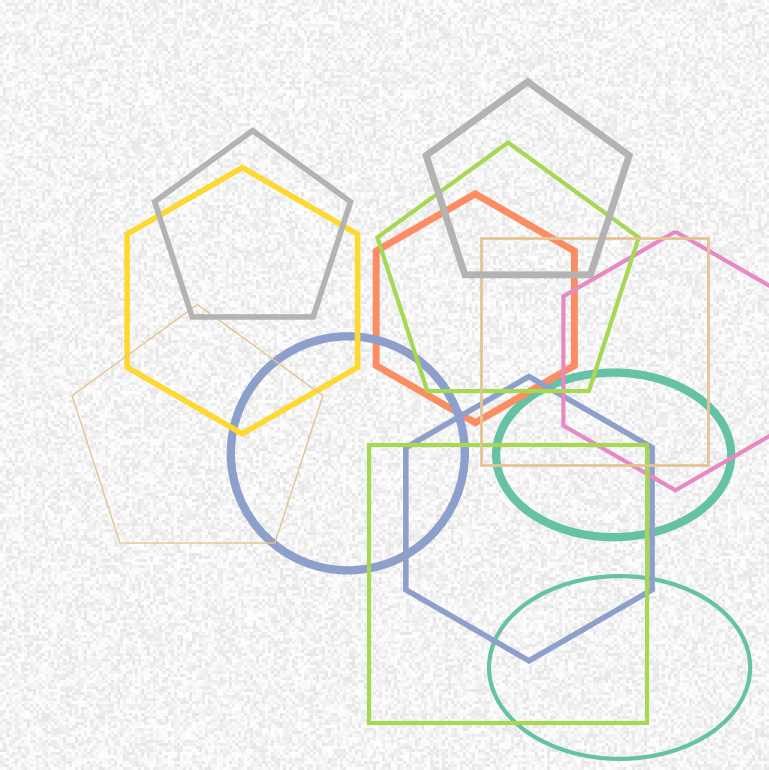[{"shape": "oval", "thickness": 1.5, "radius": 0.85, "center": [0.805, 0.133]}, {"shape": "oval", "thickness": 3, "radius": 0.76, "center": [0.797, 0.409]}, {"shape": "hexagon", "thickness": 2.5, "radius": 0.74, "center": [0.617, 0.6]}, {"shape": "circle", "thickness": 3, "radius": 0.76, "center": [0.452, 0.411]}, {"shape": "hexagon", "thickness": 2, "radius": 0.92, "center": [0.687, 0.326]}, {"shape": "hexagon", "thickness": 1.5, "radius": 0.84, "center": [0.877, 0.531]}, {"shape": "pentagon", "thickness": 1.5, "radius": 0.89, "center": [0.66, 0.636]}, {"shape": "square", "thickness": 1.5, "radius": 0.9, "center": [0.66, 0.241]}, {"shape": "hexagon", "thickness": 2, "radius": 0.86, "center": [0.315, 0.61]}, {"shape": "pentagon", "thickness": 0.5, "radius": 0.86, "center": [0.256, 0.433]}, {"shape": "square", "thickness": 1, "radius": 0.74, "center": [0.773, 0.543]}, {"shape": "pentagon", "thickness": 2, "radius": 0.67, "center": [0.328, 0.697]}, {"shape": "pentagon", "thickness": 2.5, "radius": 0.69, "center": [0.685, 0.755]}]